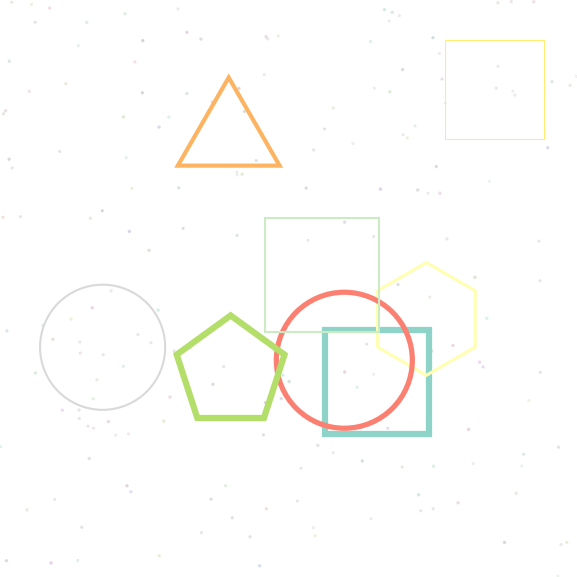[{"shape": "square", "thickness": 3, "radius": 0.45, "center": [0.653, 0.338]}, {"shape": "hexagon", "thickness": 1.5, "radius": 0.49, "center": [0.738, 0.447]}, {"shape": "circle", "thickness": 2.5, "radius": 0.59, "center": [0.596, 0.375]}, {"shape": "triangle", "thickness": 2, "radius": 0.51, "center": [0.396, 0.763]}, {"shape": "pentagon", "thickness": 3, "radius": 0.49, "center": [0.399, 0.355]}, {"shape": "circle", "thickness": 1, "radius": 0.54, "center": [0.178, 0.398]}, {"shape": "square", "thickness": 1, "radius": 0.49, "center": [0.557, 0.523]}, {"shape": "square", "thickness": 0.5, "radius": 0.43, "center": [0.856, 0.844]}]